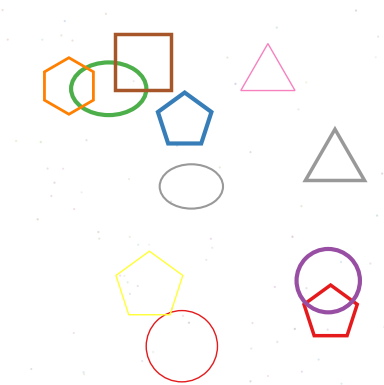[{"shape": "pentagon", "thickness": 2.5, "radius": 0.36, "center": [0.859, 0.187]}, {"shape": "circle", "thickness": 1, "radius": 0.46, "center": [0.472, 0.101]}, {"shape": "pentagon", "thickness": 3, "radius": 0.37, "center": [0.48, 0.686]}, {"shape": "oval", "thickness": 3, "radius": 0.49, "center": [0.282, 0.769]}, {"shape": "circle", "thickness": 3, "radius": 0.41, "center": [0.853, 0.271]}, {"shape": "hexagon", "thickness": 2, "radius": 0.37, "center": [0.179, 0.777]}, {"shape": "pentagon", "thickness": 1, "radius": 0.46, "center": [0.388, 0.256]}, {"shape": "square", "thickness": 2.5, "radius": 0.36, "center": [0.371, 0.839]}, {"shape": "triangle", "thickness": 1, "radius": 0.41, "center": [0.696, 0.805]}, {"shape": "triangle", "thickness": 2.5, "radius": 0.44, "center": [0.87, 0.576]}, {"shape": "oval", "thickness": 1.5, "radius": 0.41, "center": [0.497, 0.516]}]